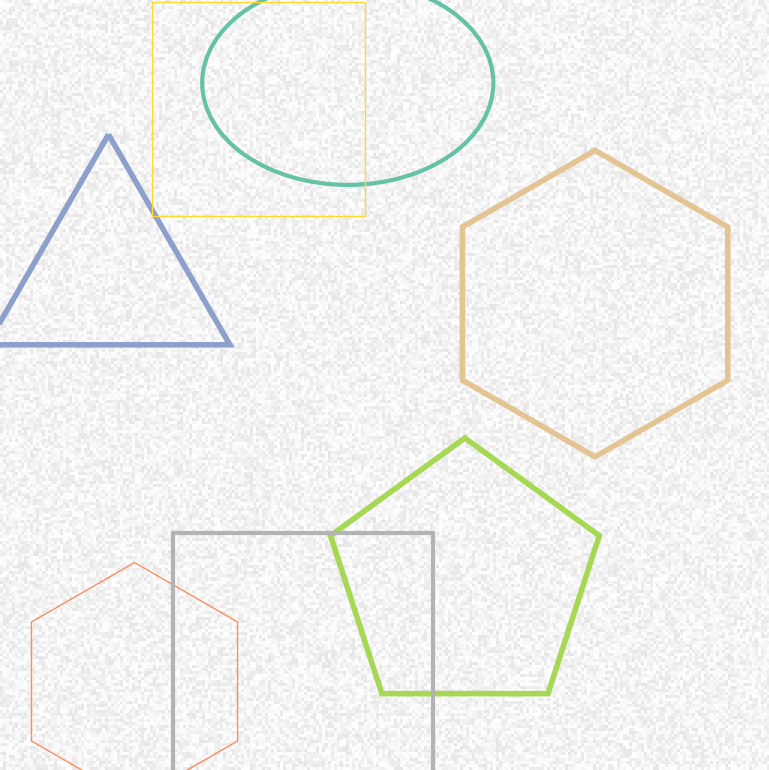[{"shape": "oval", "thickness": 1.5, "radius": 0.95, "center": [0.452, 0.892]}, {"shape": "hexagon", "thickness": 0.5, "radius": 0.77, "center": [0.175, 0.115]}, {"shape": "triangle", "thickness": 2, "radius": 0.91, "center": [0.141, 0.643]}, {"shape": "pentagon", "thickness": 2, "radius": 0.92, "center": [0.604, 0.248]}, {"shape": "square", "thickness": 0.5, "radius": 0.69, "center": [0.336, 0.858]}, {"shape": "hexagon", "thickness": 2, "radius": 0.99, "center": [0.773, 0.606]}, {"shape": "square", "thickness": 1.5, "radius": 0.84, "center": [0.394, 0.14]}]